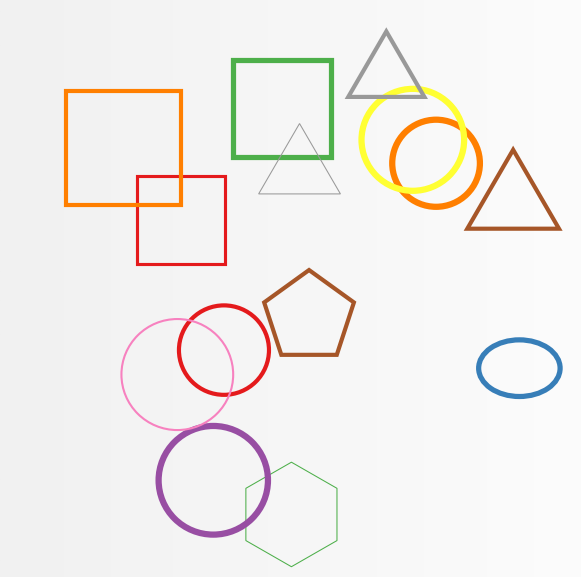[{"shape": "circle", "thickness": 2, "radius": 0.39, "center": [0.385, 0.393]}, {"shape": "square", "thickness": 1.5, "radius": 0.38, "center": [0.312, 0.618]}, {"shape": "oval", "thickness": 2.5, "radius": 0.35, "center": [0.894, 0.362]}, {"shape": "hexagon", "thickness": 0.5, "radius": 0.45, "center": [0.501, 0.108]}, {"shape": "square", "thickness": 2.5, "radius": 0.42, "center": [0.485, 0.811]}, {"shape": "circle", "thickness": 3, "radius": 0.47, "center": [0.367, 0.167]}, {"shape": "square", "thickness": 2, "radius": 0.49, "center": [0.212, 0.744]}, {"shape": "circle", "thickness": 3, "radius": 0.38, "center": [0.75, 0.716]}, {"shape": "circle", "thickness": 3, "radius": 0.44, "center": [0.71, 0.757]}, {"shape": "triangle", "thickness": 2, "radius": 0.46, "center": [0.883, 0.649]}, {"shape": "pentagon", "thickness": 2, "radius": 0.41, "center": [0.532, 0.45]}, {"shape": "circle", "thickness": 1, "radius": 0.48, "center": [0.305, 0.351]}, {"shape": "triangle", "thickness": 0.5, "radius": 0.41, "center": [0.515, 0.704]}, {"shape": "triangle", "thickness": 2, "radius": 0.38, "center": [0.665, 0.869]}]